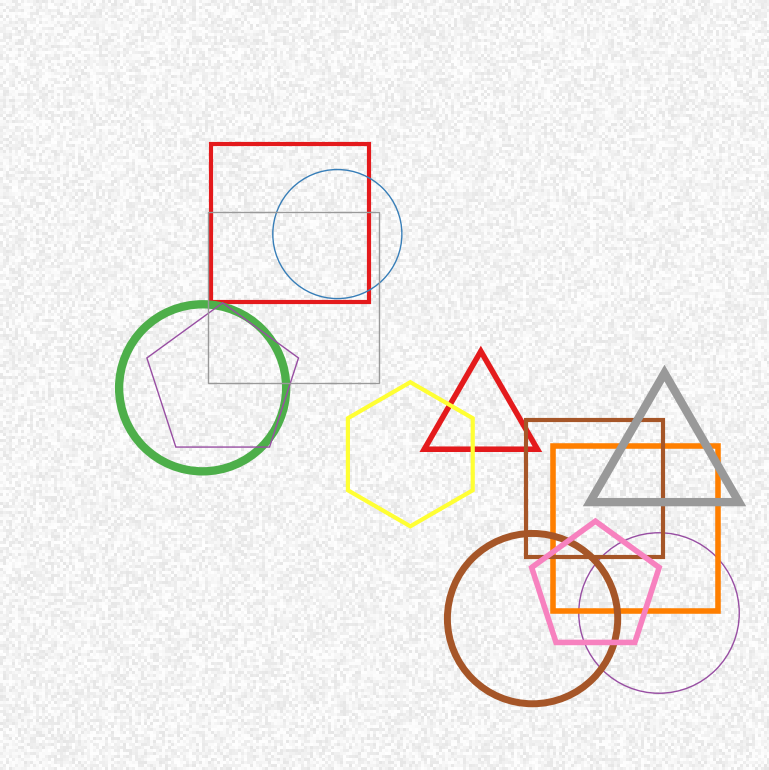[{"shape": "square", "thickness": 1.5, "radius": 0.51, "center": [0.377, 0.711]}, {"shape": "triangle", "thickness": 2, "radius": 0.42, "center": [0.624, 0.459]}, {"shape": "circle", "thickness": 0.5, "radius": 0.42, "center": [0.438, 0.696]}, {"shape": "circle", "thickness": 3, "radius": 0.54, "center": [0.263, 0.496]}, {"shape": "circle", "thickness": 0.5, "radius": 0.52, "center": [0.856, 0.204]}, {"shape": "pentagon", "thickness": 0.5, "radius": 0.52, "center": [0.289, 0.503]}, {"shape": "square", "thickness": 2, "radius": 0.54, "center": [0.825, 0.314]}, {"shape": "hexagon", "thickness": 1.5, "radius": 0.47, "center": [0.533, 0.41]}, {"shape": "square", "thickness": 1.5, "radius": 0.44, "center": [0.772, 0.365]}, {"shape": "circle", "thickness": 2.5, "radius": 0.55, "center": [0.692, 0.197]}, {"shape": "pentagon", "thickness": 2, "radius": 0.44, "center": [0.773, 0.236]}, {"shape": "triangle", "thickness": 3, "radius": 0.56, "center": [0.863, 0.404]}, {"shape": "square", "thickness": 0.5, "radius": 0.56, "center": [0.381, 0.614]}]